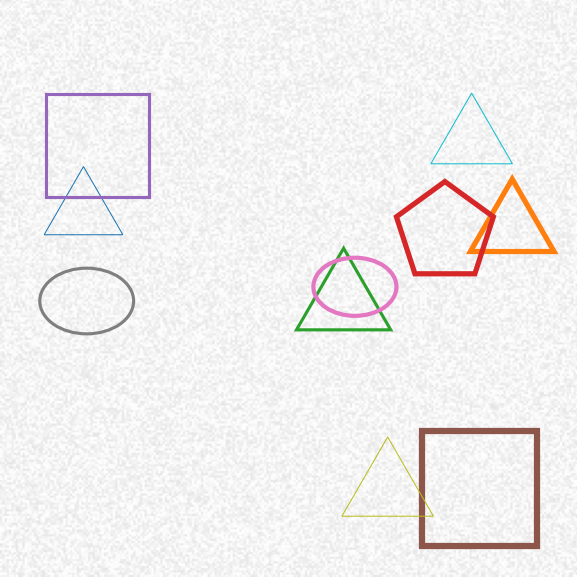[{"shape": "triangle", "thickness": 0.5, "radius": 0.39, "center": [0.145, 0.632]}, {"shape": "triangle", "thickness": 2.5, "radius": 0.42, "center": [0.887, 0.605]}, {"shape": "triangle", "thickness": 1.5, "radius": 0.47, "center": [0.595, 0.475]}, {"shape": "pentagon", "thickness": 2.5, "radius": 0.44, "center": [0.77, 0.596]}, {"shape": "square", "thickness": 1.5, "radius": 0.45, "center": [0.169, 0.748]}, {"shape": "square", "thickness": 3, "radius": 0.5, "center": [0.83, 0.153]}, {"shape": "oval", "thickness": 2, "radius": 0.36, "center": [0.615, 0.503]}, {"shape": "oval", "thickness": 1.5, "radius": 0.41, "center": [0.15, 0.478]}, {"shape": "triangle", "thickness": 0.5, "radius": 0.46, "center": [0.671, 0.151]}, {"shape": "triangle", "thickness": 0.5, "radius": 0.41, "center": [0.817, 0.756]}]